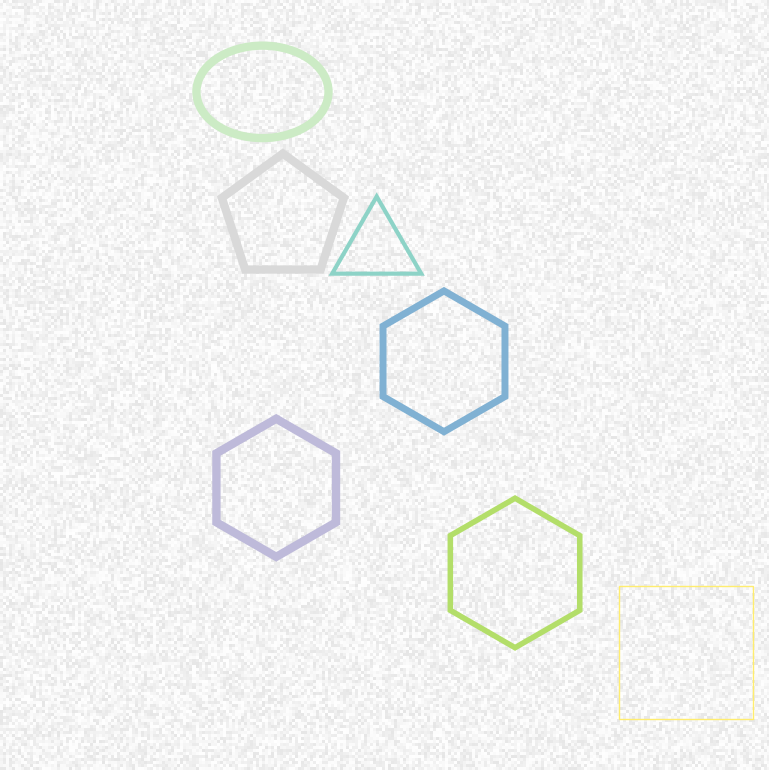[{"shape": "triangle", "thickness": 1.5, "radius": 0.33, "center": [0.489, 0.678]}, {"shape": "hexagon", "thickness": 3, "radius": 0.45, "center": [0.359, 0.367]}, {"shape": "hexagon", "thickness": 2.5, "radius": 0.46, "center": [0.577, 0.531]}, {"shape": "hexagon", "thickness": 2, "radius": 0.49, "center": [0.669, 0.256]}, {"shape": "pentagon", "thickness": 3, "radius": 0.42, "center": [0.367, 0.717]}, {"shape": "oval", "thickness": 3, "radius": 0.43, "center": [0.341, 0.881]}, {"shape": "square", "thickness": 0.5, "radius": 0.43, "center": [0.891, 0.152]}]